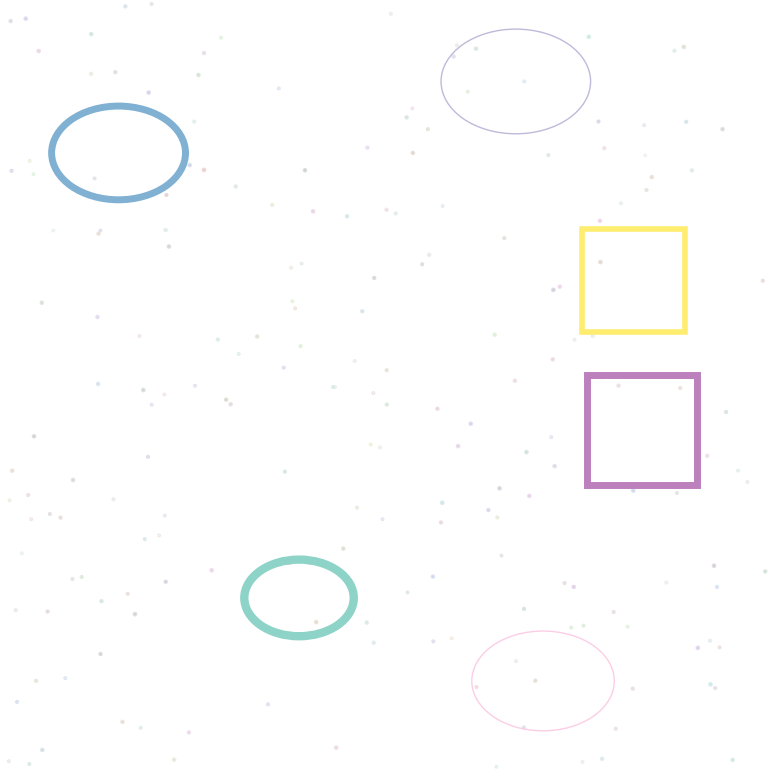[{"shape": "oval", "thickness": 3, "radius": 0.36, "center": [0.388, 0.223]}, {"shape": "oval", "thickness": 0.5, "radius": 0.49, "center": [0.67, 0.894]}, {"shape": "oval", "thickness": 2.5, "radius": 0.43, "center": [0.154, 0.801]}, {"shape": "oval", "thickness": 0.5, "radius": 0.46, "center": [0.705, 0.116]}, {"shape": "square", "thickness": 2.5, "radius": 0.36, "center": [0.834, 0.441]}, {"shape": "square", "thickness": 2, "radius": 0.34, "center": [0.823, 0.635]}]